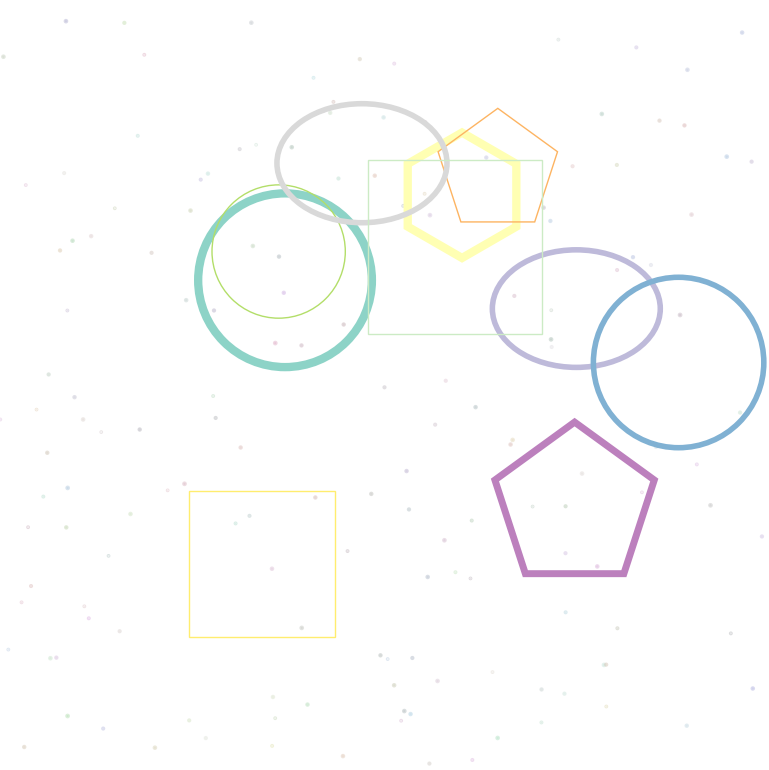[{"shape": "circle", "thickness": 3, "radius": 0.56, "center": [0.37, 0.636]}, {"shape": "hexagon", "thickness": 3, "radius": 0.41, "center": [0.6, 0.746]}, {"shape": "oval", "thickness": 2, "radius": 0.55, "center": [0.748, 0.599]}, {"shape": "circle", "thickness": 2, "radius": 0.55, "center": [0.881, 0.529]}, {"shape": "pentagon", "thickness": 0.5, "radius": 0.41, "center": [0.646, 0.778]}, {"shape": "circle", "thickness": 0.5, "radius": 0.43, "center": [0.362, 0.673]}, {"shape": "oval", "thickness": 2, "radius": 0.55, "center": [0.47, 0.788]}, {"shape": "pentagon", "thickness": 2.5, "radius": 0.54, "center": [0.746, 0.343]}, {"shape": "square", "thickness": 0.5, "radius": 0.57, "center": [0.591, 0.679]}, {"shape": "square", "thickness": 0.5, "radius": 0.47, "center": [0.34, 0.267]}]